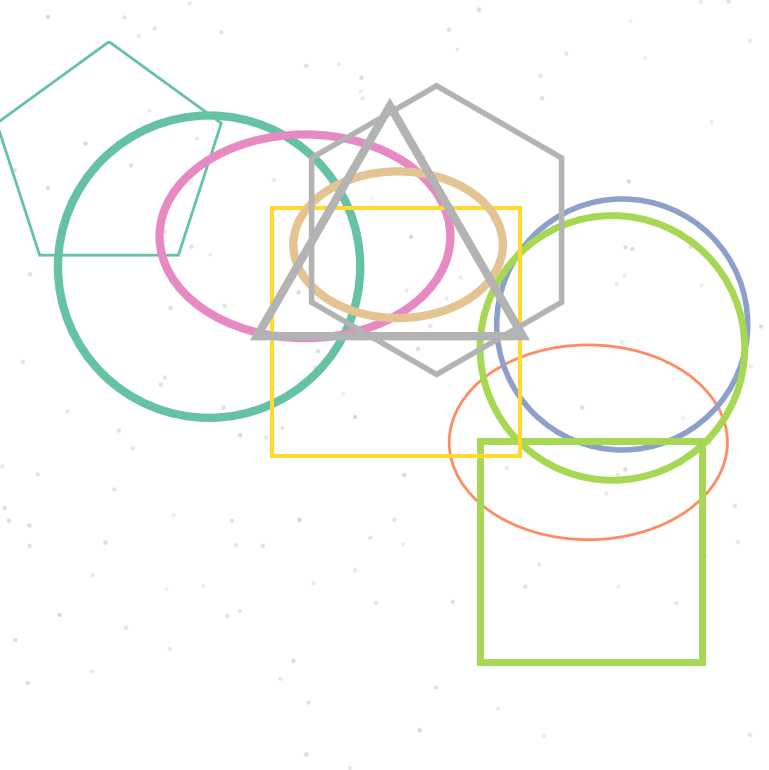[{"shape": "circle", "thickness": 3, "radius": 0.98, "center": [0.272, 0.654]}, {"shape": "pentagon", "thickness": 1, "radius": 0.77, "center": [0.142, 0.793]}, {"shape": "oval", "thickness": 1, "radius": 0.9, "center": [0.764, 0.426]}, {"shape": "circle", "thickness": 2, "radius": 0.81, "center": [0.808, 0.579]}, {"shape": "oval", "thickness": 3, "radius": 0.94, "center": [0.396, 0.693]}, {"shape": "square", "thickness": 2.5, "radius": 0.72, "center": [0.768, 0.284]}, {"shape": "circle", "thickness": 2.5, "radius": 0.86, "center": [0.795, 0.548]}, {"shape": "square", "thickness": 1.5, "radius": 0.81, "center": [0.514, 0.569]}, {"shape": "oval", "thickness": 3, "radius": 0.68, "center": [0.517, 0.682]}, {"shape": "triangle", "thickness": 3, "radius": 1.0, "center": [0.506, 0.663]}, {"shape": "hexagon", "thickness": 2, "radius": 0.94, "center": [0.567, 0.701]}]